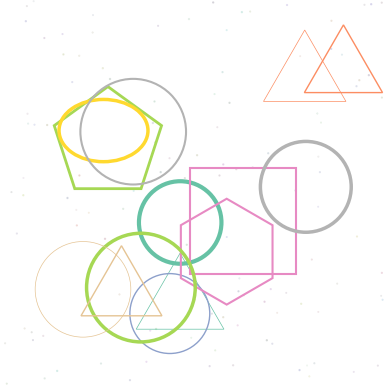[{"shape": "circle", "thickness": 3, "radius": 0.54, "center": [0.468, 0.422]}, {"shape": "triangle", "thickness": 0.5, "radius": 0.66, "center": [0.468, 0.211]}, {"shape": "triangle", "thickness": 0.5, "radius": 0.62, "center": [0.791, 0.798]}, {"shape": "triangle", "thickness": 1, "radius": 0.59, "center": [0.892, 0.818]}, {"shape": "circle", "thickness": 1, "radius": 0.52, "center": [0.441, 0.186]}, {"shape": "hexagon", "thickness": 1.5, "radius": 0.69, "center": [0.589, 0.346]}, {"shape": "square", "thickness": 1.5, "radius": 0.69, "center": [0.631, 0.425]}, {"shape": "pentagon", "thickness": 2, "radius": 0.73, "center": [0.28, 0.629]}, {"shape": "circle", "thickness": 2.5, "radius": 0.71, "center": [0.366, 0.253]}, {"shape": "oval", "thickness": 2.5, "radius": 0.58, "center": [0.269, 0.661]}, {"shape": "circle", "thickness": 0.5, "radius": 0.62, "center": [0.216, 0.248]}, {"shape": "triangle", "thickness": 1, "radius": 0.61, "center": [0.316, 0.24]}, {"shape": "circle", "thickness": 2.5, "radius": 0.59, "center": [0.794, 0.515]}, {"shape": "circle", "thickness": 1.5, "radius": 0.69, "center": [0.346, 0.658]}]